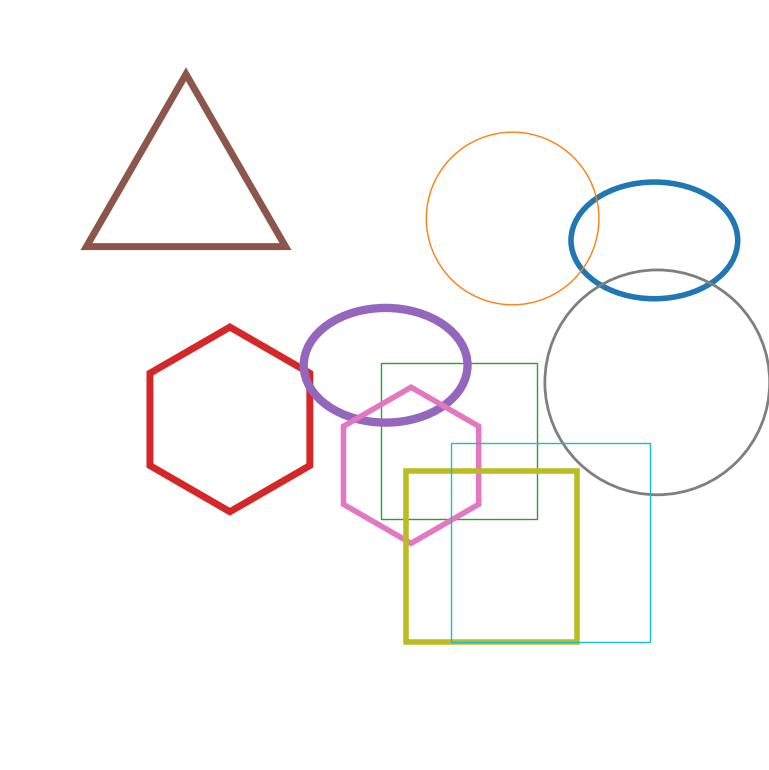[{"shape": "oval", "thickness": 2, "radius": 0.54, "center": [0.85, 0.688]}, {"shape": "circle", "thickness": 0.5, "radius": 0.56, "center": [0.666, 0.716]}, {"shape": "square", "thickness": 0.5, "radius": 0.51, "center": [0.596, 0.428]}, {"shape": "hexagon", "thickness": 2.5, "radius": 0.6, "center": [0.299, 0.455]}, {"shape": "oval", "thickness": 3, "radius": 0.53, "center": [0.501, 0.526]}, {"shape": "triangle", "thickness": 2.5, "radius": 0.75, "center": [0.242, 0.754]}, {"shape": "hexagon", "thickness": 2, "radius": 0.51, "center": [0.534, 0.396]}, {"shape": "circle", "thickness": 1, "radius": 0.73, "center": [0.854, 0.503]}, {"shape": "square", "thickness": 2, "radius": 0.56, "center": [0.639, 0.277]}, {"shape": "square", "thickness": 0.5, "radius": 0.65, "center": [0.715, 0.295]}]